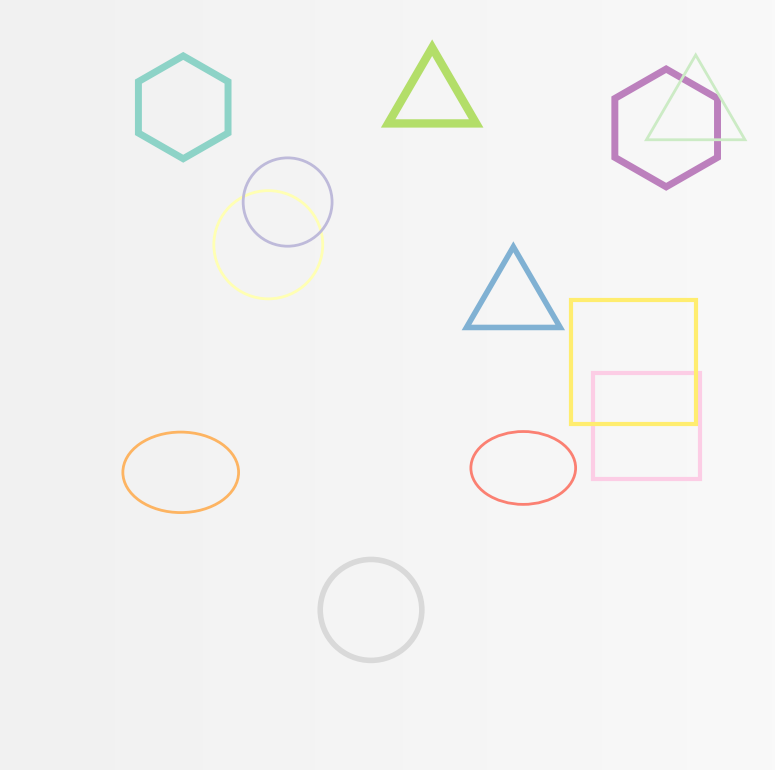[{"shape": "hexagon", "thickness": 2.5, "radius": 0.33, "center": [0.236, 0.861]}, {"shape": "circle", "thickness": 1, "radius": 0.35, "center": [0.346, 0.682]}, {"shape": "circle", "thickness": 1, "radius": 0.29, "center": [0.371, 0.738]}, {"shape": "oval", "thickness": 1, "radius": 0.34, "center": [0.675, 0.392]}, {"shape": "triangle", "thickness": 2, "radius": 0.35, "center": [0.662, 0.61]}, {"shape": "oval", "thickness": 1, "radius": 0.37, "center": [0.233, 0.387]}, {"shape": "triangle", "thickness": 3, "radius": 0.33, "center": [0.558, 0.872]}, {"shape": "square", "thickness": 1.5, "radius": 0.34, "center": [0.834, 0.447]}, {"shape": "circle", "thickness": 2, "radius": 0.33, "center": [0.479, 0.208]}, {"shape": "hexagon", "thickness": 2.5, "radius": 0.38, "center": [0.86, 0.834]}, {"shape": "triangle", "thickness": 1, "radius": 0.37, "center": [0.898, 0.855]}, {"shape": "square", "thickness": 1.5, "radius": 0.4, "center": [0.818, 0.53]}]